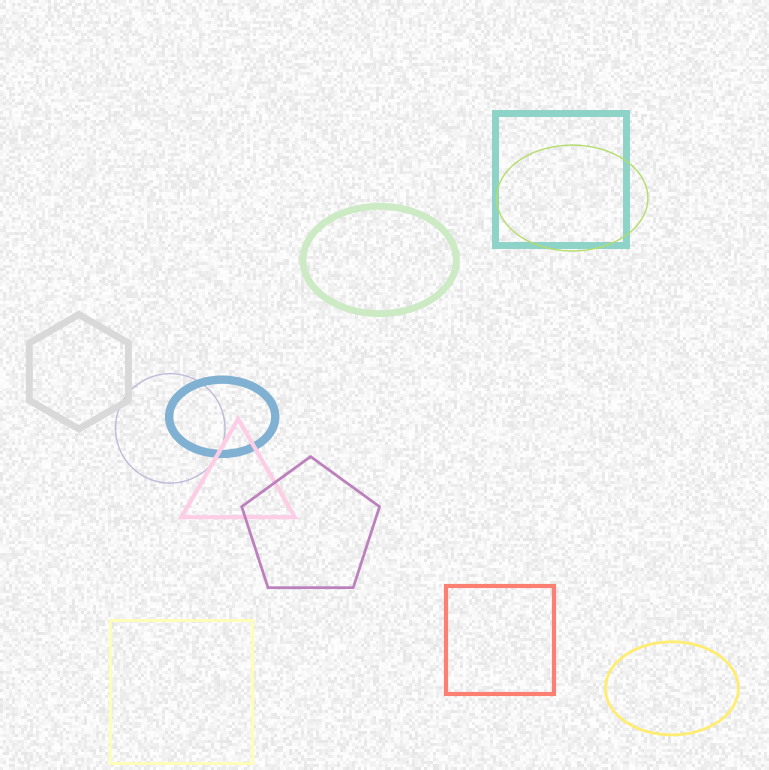[{"shape": "square", "thickness": 2.5, "radius": 0.43, "center": [0.728, 0.768]}, {"shape": "square", "thickness": 1, "radius": 0.46, "center": [0.235, 0.102]}, {"shape": "circle", "thickness": 0.5, "radius": 0.36, "center": [0.221, 0.444]}, {"shape": "square", "thickness": 1.5, "radius": 0.35, "center": [0.649, 0.168]}, {"shape": "oval", "thickness": 3, "radius": 0.34, "center": [0.289, 0.459]}, {"shape": "oval", "thickness": 0.5, "radius": 0.49, "center": [0.743, 0.743]}, {"shape": "triangle", "thickness": 1.5, "radius": 0.43, "center": [0.309, 0.371]}, {"shape": "hexagon", "thickness": 2.5, "radius": 0.37, "center": [0.102, 0.517]}, {"shape": "pentagon", "thickness": 1, "radius": 0.47, "center": [0.403, 0.313]}, {"shape": "oval", "thickness": 2.5, "radius": 0.5, "center": [0.493, 0.662]}, {"shape": "oval", "thickness": 1, "radius": 0.43, "center": [0.873, 0.106]}]